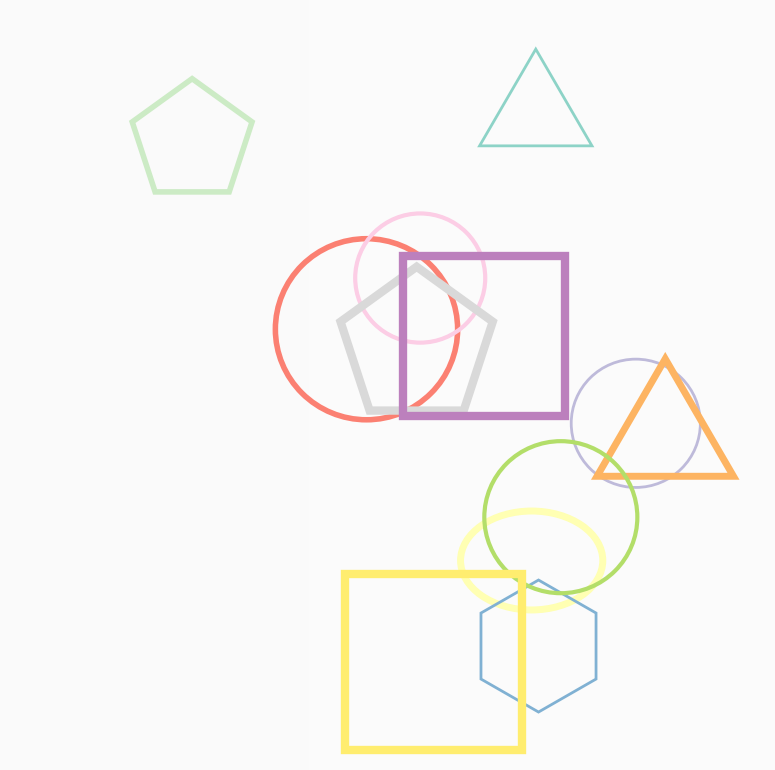[{"shape": "triangle", "thickness": 1, "radius": 0.42, "center": [0.691, 0.852]}, {"shape": "oval", "thickness": 2.5, "radius": 0.46, "center": [0.686, 0.272]}, {"shape": "circle", "thickness": 1, "radius": 0.42, "center": [0.82, 0.45]}, {"shape": "circle", "thickness": 2, "radius": 0.59, "center": [0.473, 0.572]}, {"shape": "hexagon", "thickness": 1, "radius": 0.43, "center": [0.695, 0.161]}, {"shape": "triangle", "thickness": 2.5, "radius": 0.51, "center": [0.858, 0.432]}, {"shape": "circle", "thickness": 1.5, "radius": 0.49, "center": [0.724, 0.328]}, {"shape": "circle", "thickness": 1.5, "radius": 0.42, "center": [0.542, 0.639]}, {"shape": "pentagon", "thickness": 3, "radius": 0.52, "center": [0.538, 0.55]}, {"shape": "square", "thickness": 3, "radius": 0.52, "center": [0.625, 0.564]}, {"shape": "pentagon", "thickness": 2, "radius": 0.41, "center": [0.248, 0.817]}, {"shape": "square", "thickness": 3, "radius": 0.57, "center": [0.56, 0.14]}]